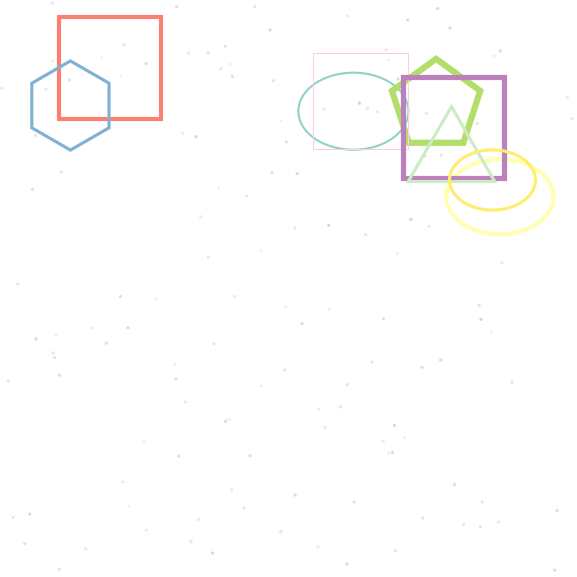[{"shape": "oval", "thickness": 1, "radius": 0.48, "center": [0.612, 0.807]}, {"shape": "oval", "thickness": 2, "radius": 0.46, "center": [0.866, 0.659]}, {"shape": "square", "thickness": 2, "radius": 0.44, "center": [0.19, 0.882]}, {"shape": "hexagon", "thickness": 1.5, "radius": 0.39, "center": [0.122, 0.816]}, {"shape": "pentagon", "thickness": 3, "radius": 0.4, "center": [0.755, 0.817]}, {"shape": "square", "thickness": 0.5, "radius": 0.41, "center": [0.624, 0.824]}, {"shape": "square", "thickness": 2.5, "radius": 0.44, "center": [0.786, 0.779]}, {"shape": "triangle", "thickness": 1.5, "radius": 0.43, "center": [0.782, 0.728]}, {"shape": "oval", "thickness": 1.5, "radius": 0.37, "center": [0.853, 0.687]}]